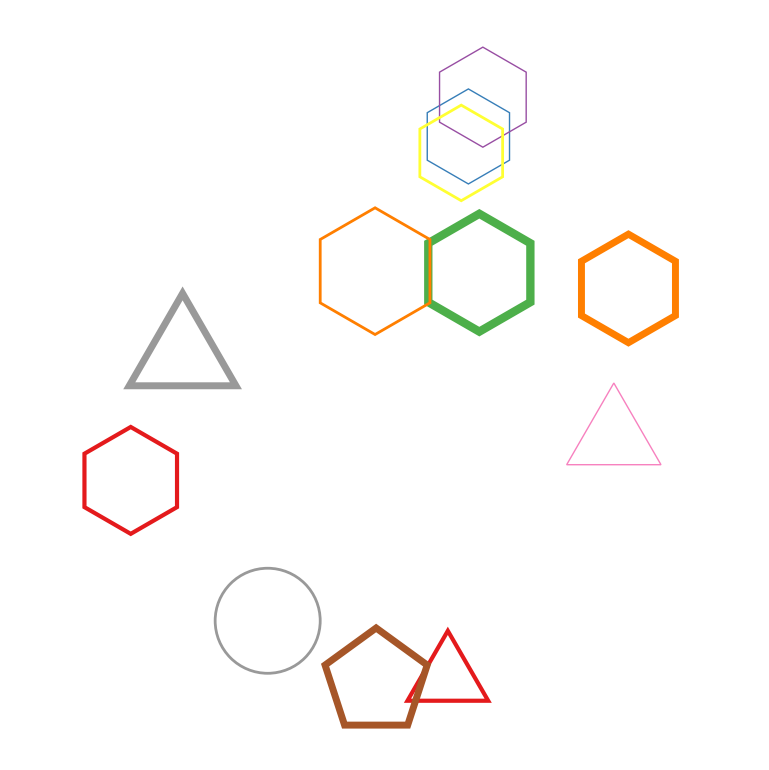[{"shape": "hexagon", "thickness": 1.5, "radius": 0.35, "center": [0.17, 0.376]}, {"shape": "triangle", "thickness": 1.5, "radius": 0.3, "center": [0.582, 0.12]}, {"shape": "hexagon", "thickness": 0.5, "radius": 0.31, "center": [0.608, 0.823]}, {"shape": "hexagon", "thickness": 3, "radius": 0.38, "center": [0.623, 0.646]}, {"shape": "hexagon", "thickness": 0.5, "radius": 0.32, "center": [0.627, 0.874]}, {"shape": "hexagon", "thickness": 1, "radius": 0.41, "center": [0.487, 0.648]}, {"shape": "hexagon", "thickness": 2.5, "radius": 0.35, "center": [0.816, 0.625]}, {"shape": "hexagon", "thickness": 1, "radius": 0.31, "center": [0.599, 0.801]}, {"shape": "pentagon", "thickness": 2.5, "radius": 0.35, "center": [0.488, 0.115]}, {"shape": "triangle", "thickness": 0.5, "radius": 0.35, "center": [0.797, 0.432]}, {"shape": "circle", "thickness": 1, "radius": 0.34, "center": [0.348, 0.194]}, {"shape": "triangle", "thickness": 2.5, "radius": 0.4, "center": [0.237, 0.539]}]